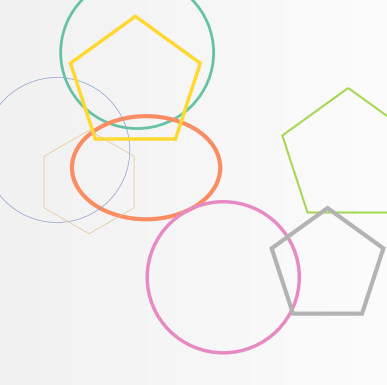[{"shape": "circle", "thickness": 2, "radius": 0.99, "center": [0.354, 0.863]}, {"shape": "oval", "thickness": 3, "radius": 0.96, "center": [0.377, 0.564]}, {"shape": "circle", "thickness": 0.5, "radius": 0.94, "center": [0.147, 0.61]}, {"shape": "circle", "thickness": 2.5, "radius": 0.98, "center": [0.576, 0.28]}, {"shape": "pentagon", "thickness": 1.5, "radius": 0.89, "center": [0.899, 0.593]}, {"shape": "pentagon", "thickness": 2.5, "radius": 0.88, "center": [0.349, 0.781]}, {"shape": "hexagon", "thickness": 0.5, "radius": 0.67, "center": [0.23, 0.527]}, {"shape": "pentagon", "thickness": 3, "radius": 0.76, "center": [0.845, 0.308]}]